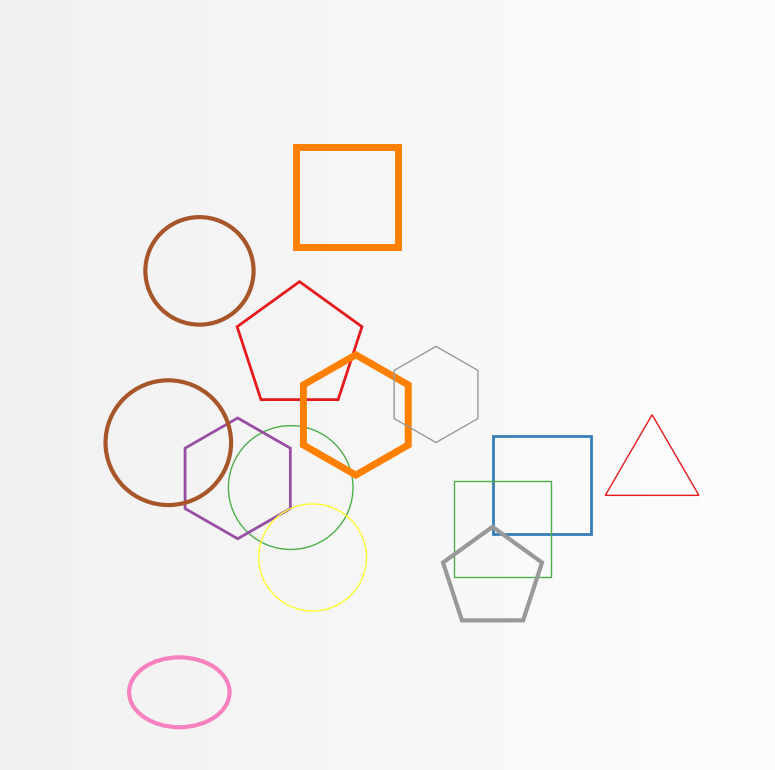[{"shape": "triangle", "thickness": 0.5, "radius": 0.35, "center": [0.841, 0.392]}, {"shape": "pentagon", "thickness": 1, "radius": 0.42, "center": [0.387, 0.55]}, {"shape": "square", "thickness": 1, "radius": 0.32, "center": [0.699, 0.37]}, {"shape": "square", "thickness": 0.5, "radius": 0.31, "center": [0.648, 0.313]}, {"shape": "circle", "thickness": 0.5, "radius": 0.4, "center": [0.375, 0.367]}, {"shape": "hexagon", "thickness": 1, "radius": 0.39, "center": [0.307, 0.379]}, {"shape": "square", "thickness": 2.5, "radius": 0.33, "center": [0.448, 0.744]}, {"shape": "hexagon", "thickness": 2.5, "radius": 0.39, "center": [0.459, 0.461]}, {"shape": "circle", "thickness": 0.5, "radius": 0.35, "center": [0.403, 0.276]}, {"shape": "circle", "thickness": 1.5, "radius": 0.35, "center": [0.257, 0.648]}, {"shape": "circle", "thickness": 1.5, "radius": 0.41, "center": [0.217, 0.425]}, {"shape": "oval", "thickness": 1.5, "radius": 0.32, "center": [0.231, 0.101]}, {"shape": "hexagon", "thickness": 0.5, "radius": 0.31, "center": [0.563, 0.488]}, {"shape": "pentagon", "thickness": 1.5, "radius": 0.34, "center": [0.636, 0.249]}]